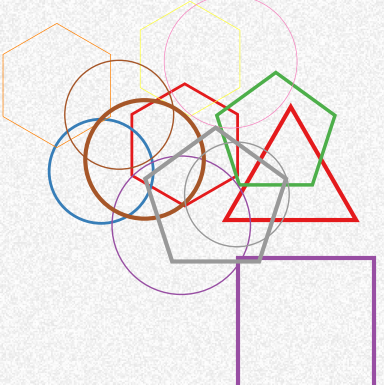[{"shape": "triangle", "thickness": 3, "radius": 0.98, "center": [0.755, 0.526]}, {"shape": "hexagon", "thickness": 2, "radius": 0.79, "center": [0.48, 0.624]}, {"shape": "circle", "thickness": 2, "radius": 0.68, "center": [0.263, 0.555]}, {"shape": "pentagon", "thickness": 2.5, "radius": 0.81, "center": [0.717, 0.65]}, {"shape": "circle", "thickness": 1, "radius": 0.9, "center": [0.471, 0.415]}, {"shape": "square", "thickness": 3, "radius": 0.88, "center": [0.795, 0.153]}, {"shape": "hexagon", "thickness": 0.5, "radius": 0.81, "center": [0.148, 0.778]}, {"shape": "hexagon", "thickness": 0.5, "radius": 0.75, "center": [0.494, 0.847]}, {"shape": "circle", "thickness": 3, "radius": 0.77, "center": [0.375, 0.586]}, {"shape": "circle", "thickness": 1, "radius": 0.71, "center": [0.31, 0.702]}, {"shape": "circle", "thickness": 0.5, "radius": 0.86, "center": [0.599, 0.84]}, {"shape": "pentagon", "thickness": 3, "radius": 0.96, "center": [0.56, 0.476]}, {"shape": "circle", "thickness": 1, "radius": 0.68, "center": [0.615, 0.495]}]